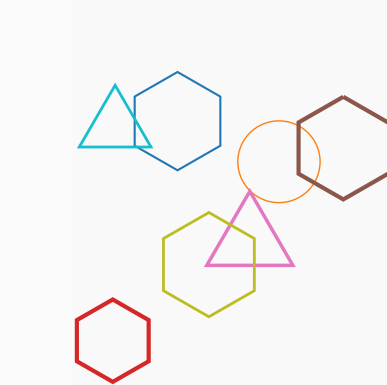[{"shape": "hexagon", "thickness": 1.5, "radius": 0.64, "center": [0.458, 0.685]}, {"shape": "circle", "thickness": 1, "radius": 0.53, "center": [0.72, 0.58]}, {"shape": "hexagon", "thickness": 3, "radius": 0.53, "center": [0.291, 0.115]}, {"shape": "hexagon", "thickness": 3, "radius": 0.67, "center": [0.886, 0.615]}, {"shape": "triangle", "thickness": 2.5, "radius": 0.64, "center": [0.645, 0.375]}, {"shape": "hexagon", "thickness": 2, "radius": 0.68, "center": [0.539, 0.313]}, {"shape": "triangle", "thickness": 2, "radius": 0.53, "center": [0.297, 0.672]}]